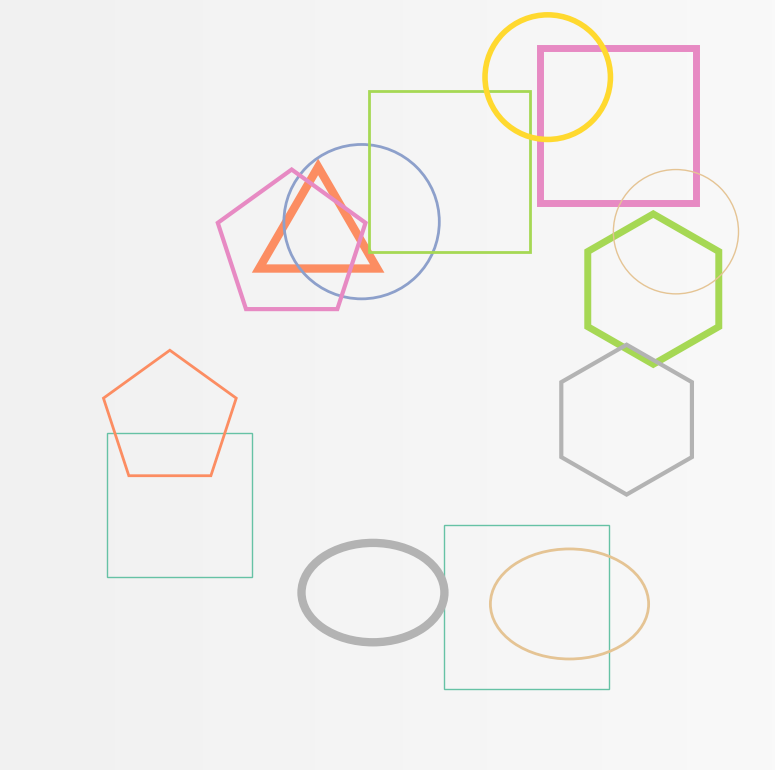[{"shape": "square", "thickness": 0.5, "radius": 0.53, "center": [0.679, 0.212]}, {"shape": "square", "thickness": 0.5, "radius": 0.47, "center": [0.231, 0.344]}, {"shape": "pentagon", "thickness": 1, "radius": 0.45, "center": [0.219, 0.455]}, {"shape": "triangle", "thickness": 3, "radius": 0.44, "center": [0.41, 0.695]}, {"shape": "circle", "thickness": 1, "radius": 0.5, "center": [0.467, 0.712]}, {"shape": "square", "thickness": 2.5, "radius": 0.5, "center": [0.798, 0.837]}, {"shape": "pentagon", "thickness": 1.5, "radius": 0.5, "center": [0.376, 0.68]}, {"shape": "hexagon", "thickness": 2.5, "radius": 0.49, "center": [0.843, 0.625]}, {"shape": "square", "thickness": 1, "radius": 0.52, "center": [0.58, 0.777]}, {"shape": "circle", "thickness": 2, "radius": 0.4, "center": [0.707, 0.9]}, {"shape": "oval", "thickness": 1, "radius": 0.51, "center": [0.735, 0.216]}, {"shape": "circle", "thickness": 0.5, "radius": 0.4, "center": [0.872, 0.699]}, {"shape": "oval", "thickness": 3, "radius": 0.46, "center": [0.481, 0.23]}, {"shape": "hexagon", "thickness": 1.5, "radius": 0.49, "center": [0.809, 0.455]}]